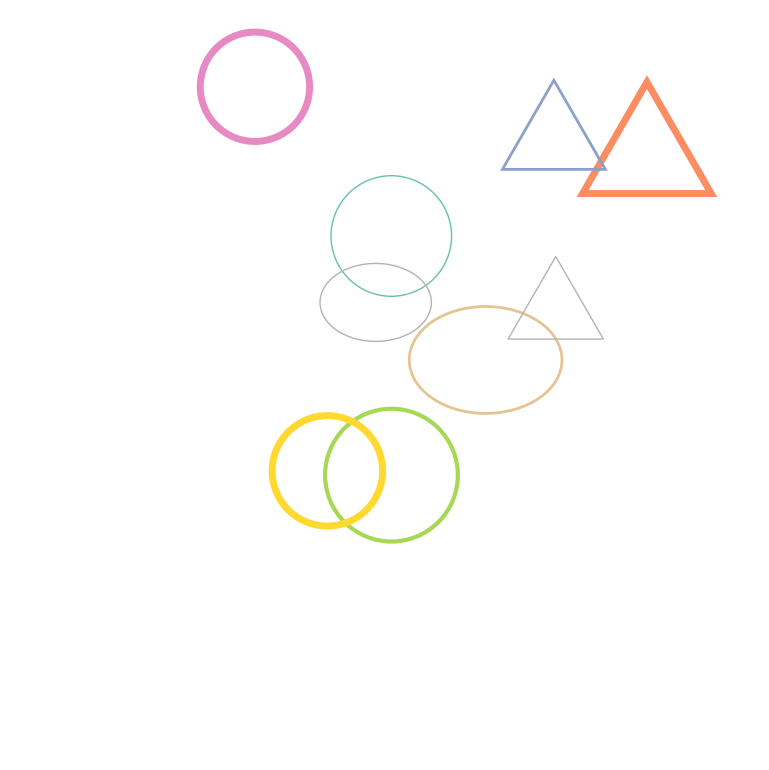[{"shape": "circle", "thickness": 0.5, "radius": 0.39, "center": [0.508, 0.694]}, {"shape": "triangle", "thickness": 2.5, "radius": 0.48, "center": [0.84, 0.797]}, {"shape": "triangle", "thickness": 1, "radius": 0.39, "center": [0.719, 0.819]}, {"shape": "circle", "thickness": 2.5, "radius": 0.36, "center": [0.331, 0.887]}, {"shape": "circle", "thickness": 1.5, "radius": 0.43, "center": [0.508, 0.383]}, {"shape": "circle", "thickness": 2.5, "radius": 0.36, "center": [0.425, 0.388]}, {"shape": "oval", "thickness": 1, "radius": 0.5, "center": [0.631, 0.533]}, {"shape": "triangle", "thickness": 0.5, "radius": 0.36, "center": [0.722, 0.595]}, {"shape": "oval", "thickness": 0.5, "radius": 0.36, "center": [0.488, 0.607]}]